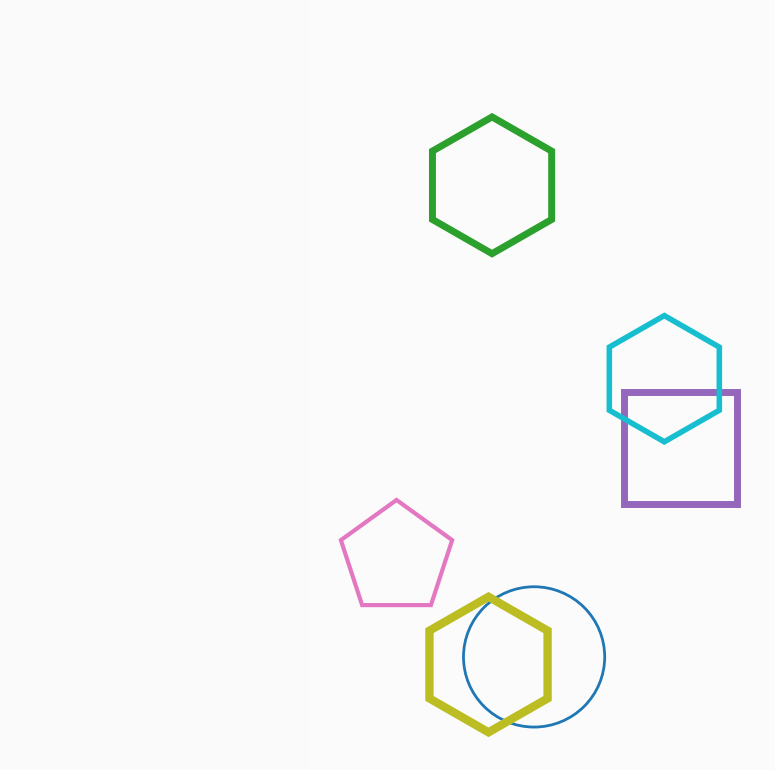[{"shape": "circle", "thickness": 1, "radius": 0.46, "center": [0.689, 0.147]}, {"shape": "hexagon", "thickness": 2.5, "radius": 0.44, "center": [0.635, 0.759]}, {"shape": "square", "thickness": 2.5, "radius": 0.36, "center": [0.878, 0.418]}, {"shape": "pentagon", "thickness": 1.5, "radius": 0.38, "center": [0.512, 0.275]}, {"shape": "hexagon", "thickness": 3, "radius": 0.44, "center": [0.63, 0.137]}, {"shape": "hexagon", "thickness": 2, "radius": 0.41, "center": [0.857, 0.508]}]